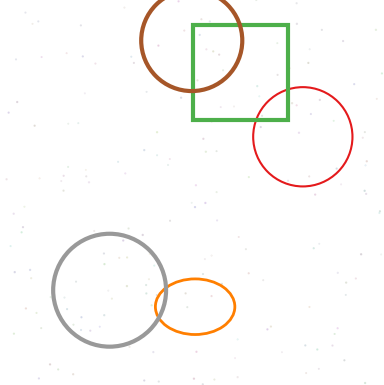[{"shape": "circle", "thickness": 1.5, "radius": 0.64, "center": [0.787, 0.645]}, {"shape": "square", "thickness": 3, "radius": 0.61, "center": [0.625, 0.812]}, {"shape": "oval", "thickness": 2, "radius": 0.52, "center": [0.507, 0.203]}, {"shape": "circle", "thickness": 3, "radius": 0.66, "center": [0.498, 0.895]}, {"shape": "circle", "thickness": 3, "radius": 0.73, "center": [0.285, 0.246]}]